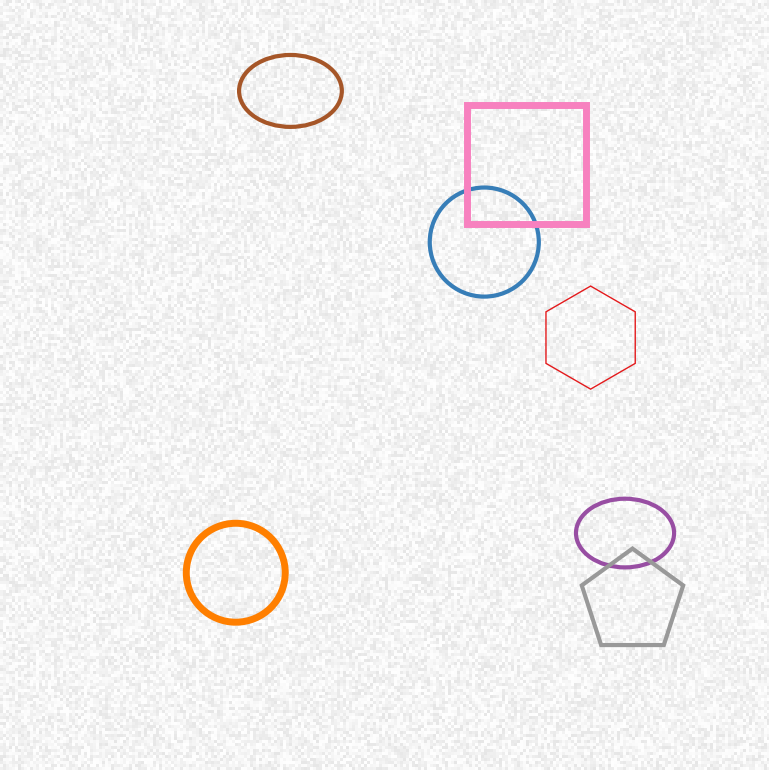[{"shape": "hexagon", "thickness": 0.5, "radius": 0.33, "center": [0.767, 0.562]}, {"shape": "circle", "thickness": 1.5, "radius": 0.35, "center": [0.629, 0.686]}, {"shape": "oval", "thickness": 1.5, "radius": 0.32, "center": [0.812, 0.308]}, {"shape": "circle", "thickness": 2.5, "radius": 0.32, "center": [0.306, 0.256]}, {"shape": "oval", "thickness": 1.5, "radius": 0.33, "center": [0.377, 0.882]}, {"shape": "square", "thickness": 2.5, "radius": 0.39, "center": [0.684, 0.786]}, {"shape": "pentagon", "thickness": 1.5, "radius": 0.35, "center": [0.821, 0.218]}]